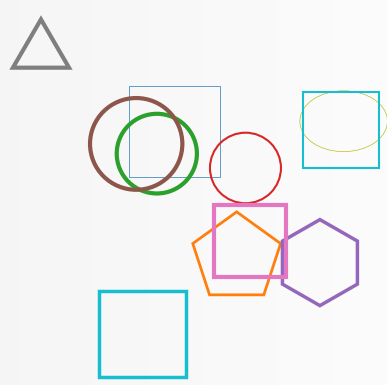[{"shape": "square", "thickness": 0.5, "radius": 0.59, "center": [0.451, 0.658]}, {"shape": "pentagon", "thickness": 2, "radius": 0.6, "center": [0.611, 0.331]}, {"shape": "circle", "thickness": 3, "radius": 0.52, "center": [0.405, 0.601]}, {"shape": "circle", "thickness": 1.5, "radius": 0.46, "center": [0.633, 0.564]}, {"shape": "hexagon", "thickness": 2.5, "radius": 0.56, "center": [0.826, 0.318]}, {"shape": "circle", "thickness": 3, "radius": 0.6, "center": [0.351, 0.626]}, {"shape": "square", "thickness": 3, "radius": 0.47, "center": [0.645, 0.374]}, {"shape": "triangle", "thickness": 3, "radius": 0.42, "center": [0.106, 0.866]}, {"shape": "oval", "thickness": 0.5, "radius": 0.56, "center": [0.887, 0.685]}, {"shape": "square", "thickness": 2.5, "radius": 0.56, "center": [0.369, 0.133]}, {"shape": "square", "thickness": 1.5, "radius": 0.49, "center": [0.881, 0.662]}]